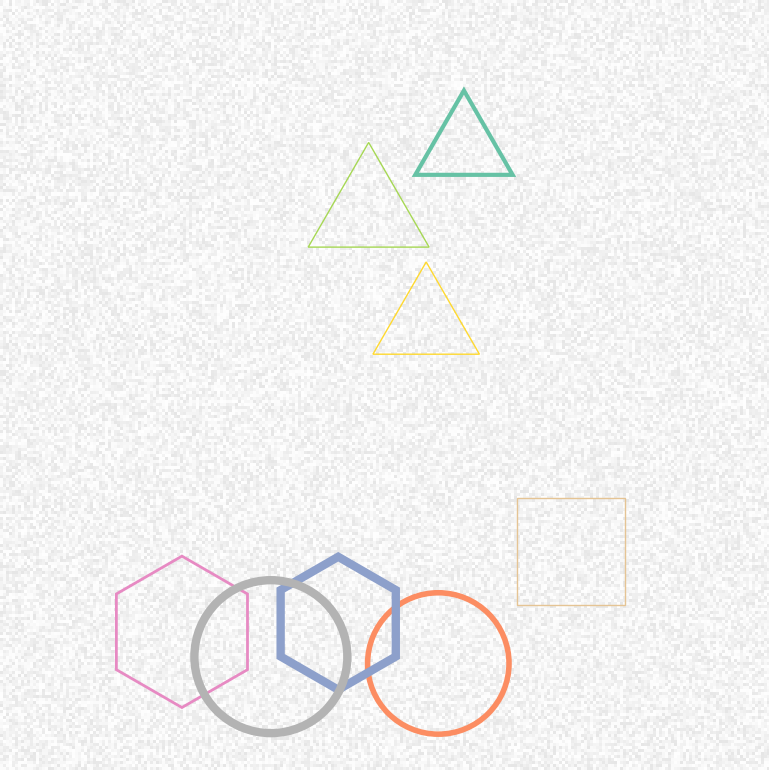[{"shape": "triangle", "thickness": 1.5, "radius": 0.36, "center": [0.603, 0.809]}, {"shape": "circle", "thickness": 2, "radius": 0.46, "center": [0.569, 0.138]}, {"shape": "hexagon", "thickness": 3, "radius": 0.43, "center": [0.439, 0.191]}, {"shape": "hexagon", "thickness": 1, "radius": 0.49, "center": [0.236, 0.179]}, {"shape": "triangle", "thickness": 0.5, "radius": 0.45, "center": [0.479, 0.724]}, {"shape": "triangle", "thickness": 0.5, "radius": 0.4, "center": [0.553, 0.58]}, {"shape": "square", "thickness": 0.5, "radius": 0.35, "center": [0.742, 0.284]}, {"shape": "circle", "thickness": 3, "radius": 0.5, "center": [0.352, 0.147]}]